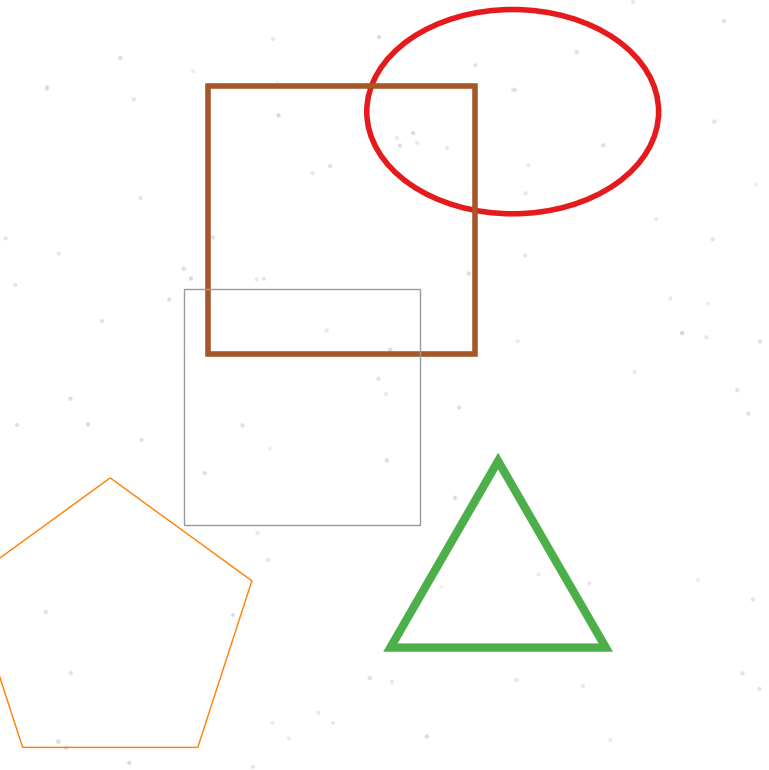[{"shape": "oval", "thickness": 2, "radius": 0.95, "center": [0.666, 0.855]}, {"shape": "triangle", "thickness": 3, "radius": 0.81, "center": [0.647, 0.24]}, {"shape": "pentagon", "thickness": 0.5, "radius": 0.97, "center": [0.143, 0.186]}, {"shape": "square", "thickness": 2, "radius": 0.87, "center": [0.444, 0.714]}, {"shape": "square", "thickness": 0.5, "radius": 0.77, "center": [0.393, 0.472]}]